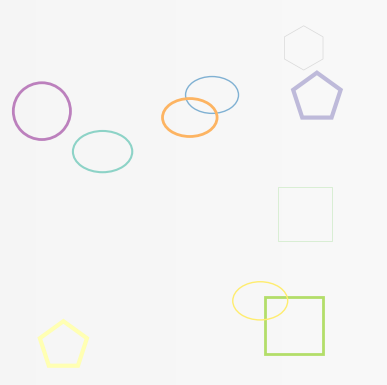[{"shape": "oval", "thickness": 1.5, "radius": 0.38, "center": [0.265, 0.606]}, {"shape": "pentagon", "thickness": 3, "radius": 0.32, "center": [0.164, 0.102]}, {"shape": "pentagon", "thickness": 3, "radius": 0.32, "center": [0.818, 0.747]}, {"shape": "oval", "thickness": 1, "radius": 0.34, "center": [0.547, 0.753]}, {"shape": "oval", "thickness": 2, "radius": 0.35, "center": [0.49, 0.695]}, {"shape": "square", "thickness": 2, "radius": 0.37, "center": [0.759, 0.154]}, {"shape": "hexagon", "thickness": 0.5, "radius": 0.29, "center": [0.784, 0.876]}, {"shape": "circle", "thickness": 2, "radius": 0.37, "center": [0.108, 0.711]}, {"shape": "square", "thickness": 0.5, "radius": 0.35, "center": [0.787, 0.445]}, {"shape": "oval", "thickness": 1, "radius": 0.35, "center": [0.672, 0.219]}]